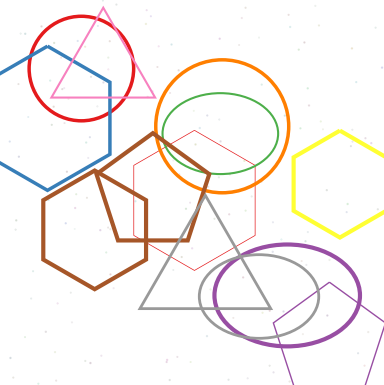[{"shape": "circle", "thickness": 2.5, "radius": 0.68, "center": [0.211, 0.822]}, {"shape": "hexagon", "thickness": 0.5, "radius": 0.91, "center": [0.505, 0.479]}, {"shape": "hexagon", "thickness": 2.5, "radius": 0.94, "center": [0.123, 0.693]}, {"shape": "oval", "thickness": 1.5, "radius": 0.75, "center": [0.572, 0.653]}, {"shape": "oval", "thickness": 3, "radius": 0.95, "center": [0.746, 0.233]}, {"shape": "pentagon", "thickness": 1, "radius": 0.77, "center": [0.856, 0.114]}, {"shape": "circle", "thickness": 2.5, "radius": 0.86, "center": [0.577, 0.672]}, {"shape": "hexagon", "thickness": 3, "radius": 0.69, "center": [0.883, 0.522]}, {"shape": "pentagon", "thickness": 3, "radius": 0.77, "center": [0.397, 0.5]}, {"shape": "hexagon", "thickness": 3, "radius": 0.77, "center": [0.246, 0.403]}, {"shape": "triangle", "thickness": 1.5, "radius": 0.78, "center": [0.268, 0.824]}, {"shape": "triangle", "thickness": 2, "radius": 0.98, "center": [0.533, 0.296]}, {"shape": "oval", "thickness": 2, "radius": 0.78, "center": [0.673, 0.23]}]